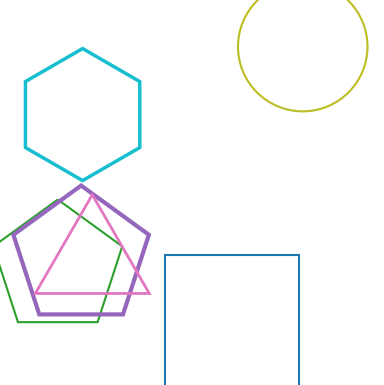[{"shape": "square", "thickness": 1.5, "radius": 0.87, "center": [0.603, 0.164]}, {"shape": "pentagon", "thickness": 1.5, "radius": 0.88, "center": [0.15, 0.306]}, {"shape": "pentagon", "thickness": 3, "radius": 0.93, "center": [0.211, 0.333]}, {"shape": "triangle", "thickness": 2, "radius": 0.85, "center": [0.24, 0.323]}, {"shape": "circle", "thickness": 1.5, "radius": 0.84, "center": [0.786, 0.879]}, {"shape": "hexagon", "thickness": 2.5, "radius": 0.86, "center": [0.215, 0.702]}]